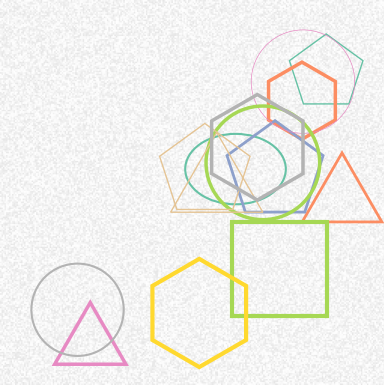[{"shape": "oval", "thickness": 1.5, "radius": 0.65, "center": [0.612, 0.561]}, {"shape": "pentagon", "thickness": 1, "radius": 0.5, "center": [0.847, 0.811]}, {"shape": "triangle", "thickness": 2, "radius": 0.6, "center": [0.888, 0.483]}, {"shape": "hexagon", "thickness": 2.5, "radius": 0.5, "center": [0.784, 0.738]}, {"shape": "pentagon", "thickness": 2, "radius": 0.66, "center": [0.714, 0.555]}, {"shape": "circle", "thickness": 0.5, "radius": 0.67, "center": [0.787, 0.788]}, {"shape": "triangle", "thickness": 2.5, "radius": 0.53, "center": [0.234, 0.107]}, {"shape": "circle", "thickness": 2.5, "radius": 0.74, "center": [0.683, 0.577]}, {"shape": "square", "thickness": 3, "radius": 0.62, "center": [0.725, 0.301]}, {"shape": "hexagon", "thickness": 3, "radius": 0.7, "center": [0.518, 0.187]}, {"shape": "triangle", "thickness": 1, "radius": 0.69, "center": [0.563, 0.518]}, {"shape": "pentagon", "thickness": 1, "radius": 0.62, "center": [0.532, 0.556]}, {"shape": "hexagon", "thickness": 2.5, "radius": 0.68, "center": [0.668, 0.617]}, {"shape": "circle", "thickness": 1.5, "radius": 0.6, "center": [0.201, 0.195]}]